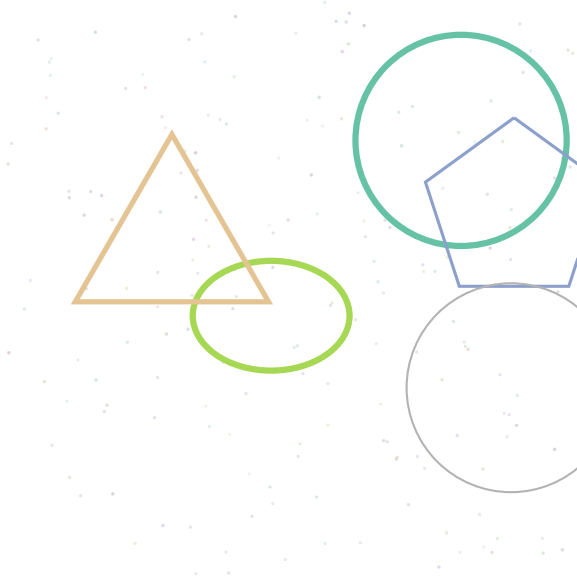[{"shape": "circle", "thickness": 3, "radius": 0.91, "center": [0.798, 0.756]}, {"shape": "pentagon", "thickness": 1.5, "radius": 0.81, "center": [0.89, 0.634]}, {"shape": "oval", "thickness": 3, "radius": 0.68, "center": [0.469, 0.452]}, {"shape": "triangle", "thickness": 2.5, "radius": 0.97, "center": [0.298, 0.573]}, {"shape": "circle", "thickness": 1, "radius": 0.9, "center": [0.885, 0.328]}]